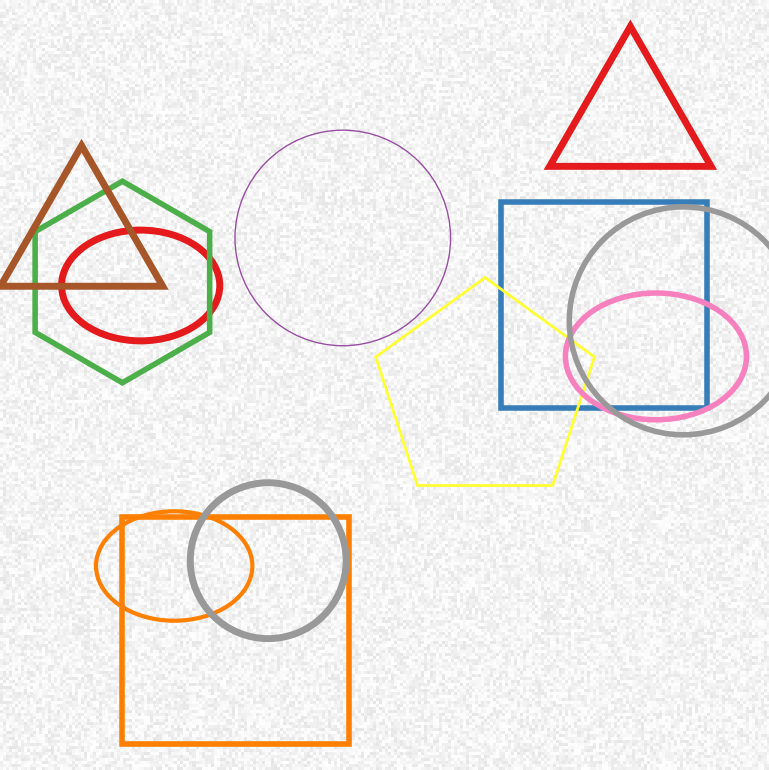[{"shape": "triangle", "thickness": 2.5, "radius": 0.61, "center": [0.819, 0.845]}, {"shape": "oval", "thickness": 2.5, "radius": 0.51, "center": [0.183, 0.629]}, {"shape": "square", "thickness": 2, "radius": 0.67, "center": [0.785, 0.604]}, {"shape": "hexagon", "thickness": 2, "radius": 0.65, "center": [0.159, 0.634]}, {"shape": "circle", "thickness": 0.5, "radius": 0.7, "center": [0.445, 0.691]}, {"shape": "oval", "thickness": 1.5, "radius": 0.51, "center": [0.226, 0.265]}, {"shape": "square", "thickness": 2, "radius": 0.74, "center": [0.306, 0.181]}, {"shape": "pentagon", "thickness": 1, "radius": 0.75, "center": [0.63, 0.49]}, {"shape": "triangle", "thickness": 2.5, "radius": 0.61, "center": [0.106, 0.689]}, {"shape": "oval", "thickness": 2, "radius": 0.59, "center": [0.852, 0.537]}, {"shape": "circle", "thickness": 2, "radius": 0.74, "center": [0.887, 0.583]}, {"shape": "circle", "thickness": 2.5, "radius": 0.51, "center": [0.348, 0.272]}]